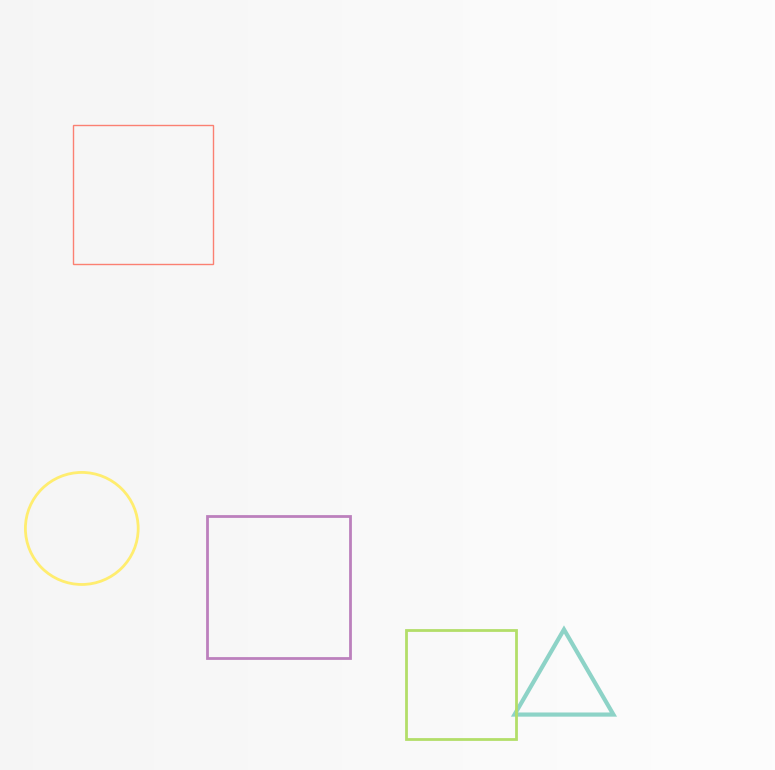[{"shape": "triangle", "thickness": 1.5, "radius": 0.37, "center": [0.728, 0.109]}, {"shape": "square", "thickness": 0.5, "radius": 0.45, "center": [0.185, 0.748]}, {"shape": "square", "thickness": 1, "radius": 0.35, "center": [0.595, 0.111]}, {"shape": "square", "thickness": 1, "radius": 0.46, "center": [0.36, 0.238]}, {"shape": "circle", "thickness": 1, "radius": 0.36, "center": [0.106, 0.314]}]